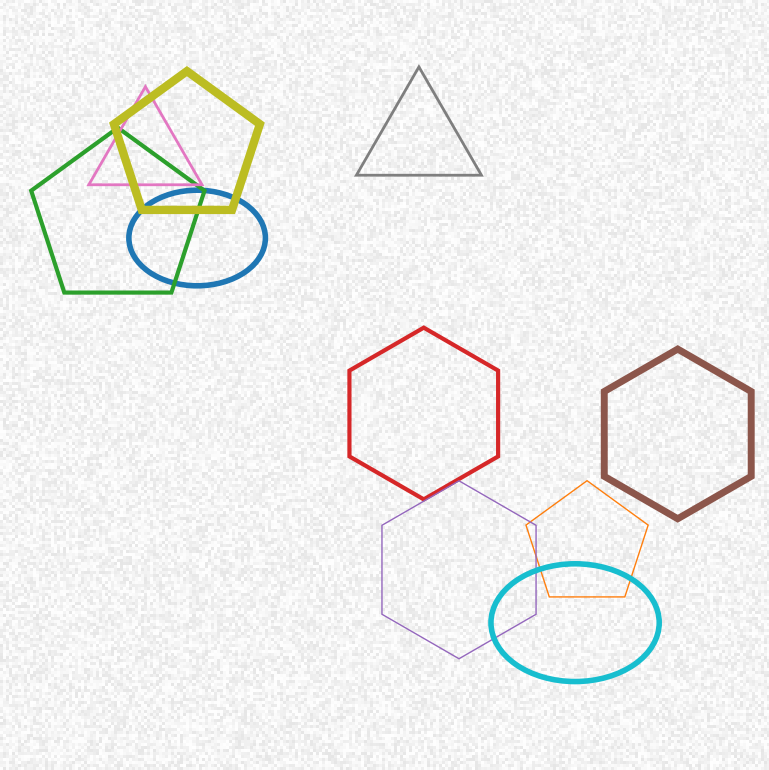[{"shape": "oval", "thickness": 2, "radius": 0.44, "center": [0.256, 0.691]}, {"shape": "pentagon", "thickness": 0.5, "radius": 0.42, "center": [0.762, 0.292]}, {"shape": "pentagon", "thickness": 1.5, "radius": 0.59, "center": [0.153, 0.716]}, {"shape": "hexagon", "thickness": 1.5, "radius": 0.56, "center": [0.55, 0.463]}, {"shape": "hexagon", "thickness": 0.5, "radius": 0.58, "center": [0.596, 0.26]}, {"shape": "hexagon", "thickness": 2.5, "radius": 0.55, "center": [0.88, 0.436]}, {"shape": "triangle", "thickness": 1, "radius": 0.42, "center": [0.189, 0.802]}, {"shape": "triangle", "thickness": 1, "radius": 0.47, "center": [0.544, 0.819]}, {"shape": "pentagon", "thickness": 3, "radius": 0.5, "center": [0.243, 0.808]}, {"shape": "oval", "thickness": 2, "radius": 0.55, "center": [0.747, 0.191]}]